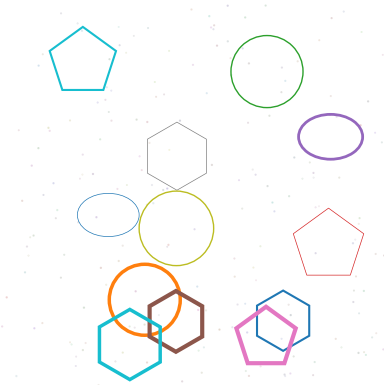[{"shape": "oval", "thickness": 0.5, "radius": 0.4, "center": [0.281, 0.442]}, {"shape": "hexagon", "thickness": 1.5, "radius": 0.39, "center": [0.735, 0.167]}, {"shape": "circle", "thickness": 2.5, "radius": 0.46, "center": [0.376, 0.221]}, {"shape": "circle", "thickness": 1, "radius": 0.47, "center": [0.693, 0.814]}, {"shape": "pentagon", "thickness": 0.5, "radius": 0.48, "center": [0.853, 0.363]}, {"shape": "oval", "thickness": 2, "radius": 0.42, "center": [0.859, 0.645]}, {"shape": "hexagon", "thickness": 3, "radius": 0.39, "center": [0.457, 0.165]}, {"shape": "pentagon", "thickness": 3, "radius": 0.41, "center": [0.691, 0.122]}, {"shape": "hexagon", "thickness": 0.5, "radius": 0.44, "center": [0.46, 0.594]}, {"shape": "circle", "thickness": 1, "radius": 0.48, "center": [0.458, 0.407]}, {"shape": "pentagon", "thickness": 1.5, "radius": 0.45, "center": [0.215, 0.84]}, {"shape": "hexagon", "thickness": 2.5, "radius": 0.46, "center": [0.337, 0.105]}]